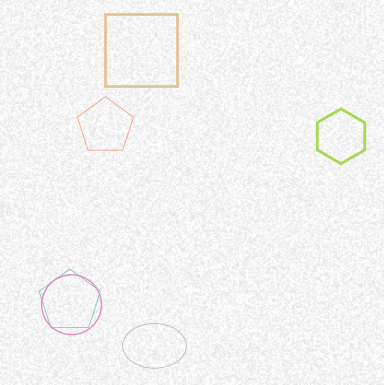[{"shape": "pentagon", "thickness": 0.5, "radius": 0.42, "center": [0.181, 0.217]}, {"shape": "pentagon", "thickness": 0.5, "radius": 0.38, "center": [0.274, 0.672]}, {"shape": "circle", "thickness": 1, "radius": 0.39, "center": [0.186, 0.209]}, {"shape": "hexagon", "thickness": 2, "radius": 0.36, "center": [0.886, 0.646]}, {"shape": "square", "thickness": 2, "radius": 0.47, "center": [0.366, 0.871]}, {"shape": "oval", "thickness": 0.5, "radius": 0.41, "center": [0.401, 0.102]}]